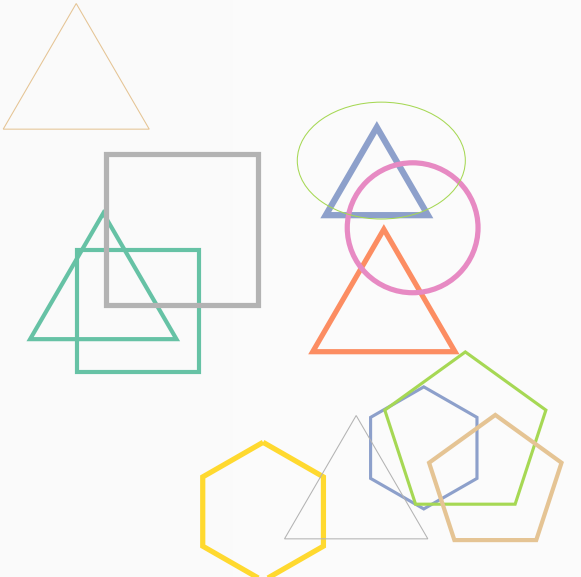[{"shape": "triangle", "thickness": 2, "radius": 0.73, "center": [0.178, 0.485]}, {"shape": "square", "thickness": 2, "radius": 0.53, "center": [0.238, 0.46]}, {"shape": "triangle", "thickness": 2.5, "radius": 0.71, "center": [0.66, 0.461]}, {"shape": "triangle", "thickness": 3, "radius": 0.51, "center": [0.648, 0.677]}, {"shape": "hexagon", "thickness": 1.5, "radius": 0.53, "center": [0.729, 0.224]}, {"shape": "circle", "thickness": 2.5, "radius": 0.56, "center": [0.71, 0.605]}, {"shape": "oval", "thickness": 0.5, "radius": 0.72, "center": [0.656, 0.721]}, {"shape": "pentagon", "thickness": 1.5, "radius": 0.73, "center": [0.801, 0.244]}, {"shape": "hexagon", "thickness": 2.5, "radius": 0.6, "center": [0.453, 0.113]}, {"shape": "pentagon", "thickness": 2, "radius": 0.6, "center": [0.852, 0.161]}, {"shape": "triangle", "thickness": 0.5, "radius": 0.73, "center": [0.131, 0.848]}, {"shape": "triangle", "thickness": 0.5, "radius": 0.71, "center": [0.613, 0.137]}, {"shape": "square", "thickness": 2.5, "radius": 0.65, "center": [0.313, 0.602]}]